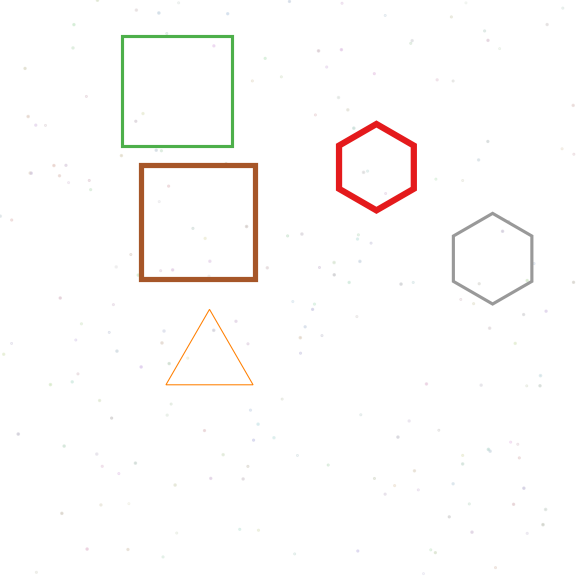[{"shape": "hexagon", "thickness": 3, "radius": 0.37, "center": [0.652, 0.71]}, {"shape": "square", "thickness": 1.5, "radius": 0.48, "center": [0.306, 0.842]}, {"shape": "triangle", "thickness": 0.5, "radius": 0.44, "center": [0.363, 0.376]}, {"shape": "square", "thickness": 2.5, "radius": 0.49, "center": [0.342, 0.615]}, {"shape": "hexagon", "thickness": 1.5, "radius": 0.39, "center": [0.853, 0.551]}]